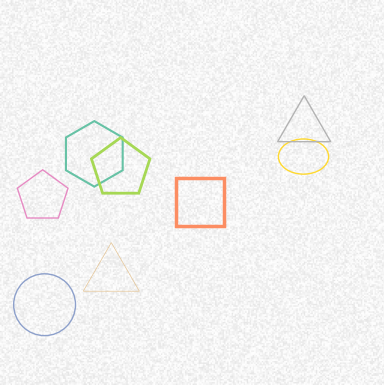[{"shape": "hexagon", "thickness": 1.5, "radius": 0.43, "center": [0.245, 0.6]}, {"shape": "square", "thickness": 2.5, "radius": 0.31, "center": [0.519, 0.476]}, {"shape": "circle", "thickness": 1, "radius": 0.4, "center": [0.116, 0.209]}, {"shape": "pentagon", "thickness": 1, "radius": 0.35, "center": [0.111, 0.49]}, {"shape": "pentagon", "thickness": 2, "radius": 0.4, "center": [0.313, 0.563]}, {"shape": "oval", "thickness": 1, "radius": 0.33, "center": [0.788, 0.593]}, {"shape": "triangle", "thickness": 0.5, "radius": 0.42, "center": [0.289, 0.286]}, {"shape": "triangle", "thickness": 1, "radius": 0.4, "center": [0.79, 0.672]}]